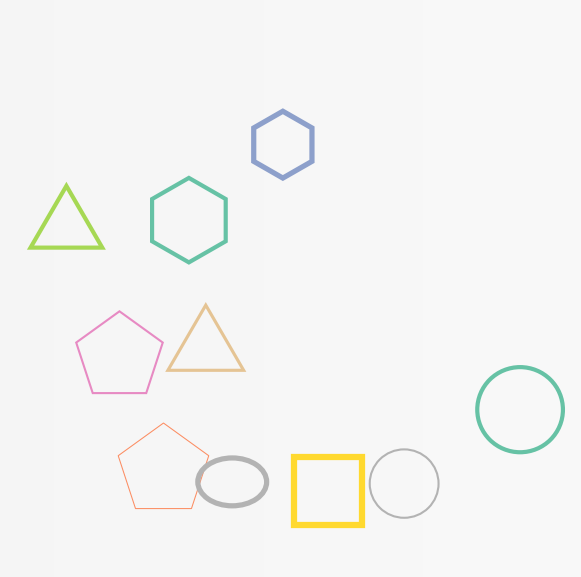[{"shape": "circle", "thickness": 2, "radius": 0.37, "center": [0.895, 0.29]}, {"shape": "hexagon", "thickness": 2, "radius": 0.37, "center": [0.325, 0.618]}, {"shape": "pentagon", "thickness": 0.5, "radius": 0.41, "center": [0.281, 0.185]}, {"shape": "hexagon", "thickness": 2.5, "radius": 0.29, "center": [0.487, 0.749]}, {"shape": "pentagon", "thickness": 1, "radius": 0.39, "center": [0.206, 0.382]}, {"shape": "triangle", "thickness": 2, "radius": 0.36, "center": [0.114, 0.606]}, {"shape": "square", "thickness": 3, "radius": 0.29, "center": [0.564, 0.149]}, {"shape": "triangle", "thickness": 1.5, "radius": 0.38, "center": [0.354, 0.396]}, {"shape": "oval", "thickness": 2.5, "radius": 0.3, "center": [0.4, 0.165]}, {"shape": "circle", "thickness": 1, "radius": 0.3, "center": [0.695, 0.162]}]